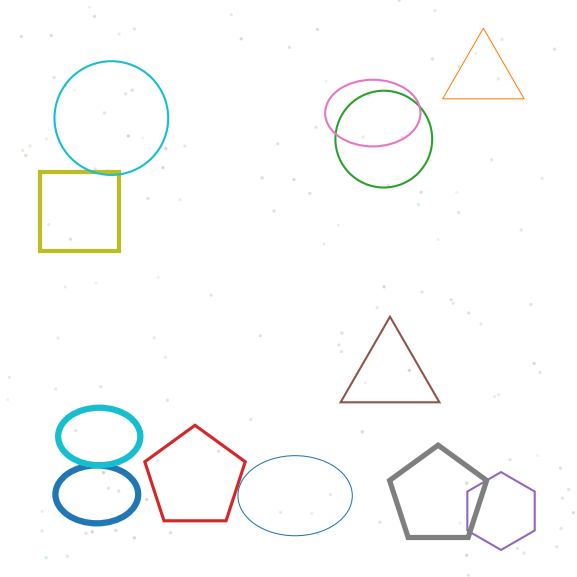[{"shape": "oval", "thickness": 3, "radius": 0.36, "center": [0.168, 0.143]}, {"shape": "oval", "thickness": 0.5, "radius": 0.5, "center": [0.511, 0.141]}, {"shape": "triangle", "thickness": 0.5, "radius": 0.41, "center": [0.837, 0.869]}, {"shape": "circle", "thickness": 1, "radius": 0.42, "center": [0.665, 0.758]}, {"shape": "pentagon", "thickness": 1.5, "radius": 0.46, "center": [0.338, 0.171]}, {"shape": "hexagon", "thickness": 1, "radius": 0.34, "center": [0.868, 0.114]}, {"shape": "triangle", "thickness": 1, "radius": 0.49, "center": [0.675, 0.352]}, {"shape": "oval", "thickness": 1, "radius": 0.41, "center": [0.646, 0.803]}, {"shape": "pentagon", "thickness": 2.5, "radius": 0.44, "center": [0.759, 0.14]}, {"shape": "square", "thickness": 2, "radius": 0.34, "center": [0.138, 0.633]}, {"shape": "circle", "thickness": 1, "radius": 0.49, "center": [0.193, 0.795]}, {"shape": "oval", "thickness": 3, "radius": 0.36, "center": [0.172, 0.243]}]